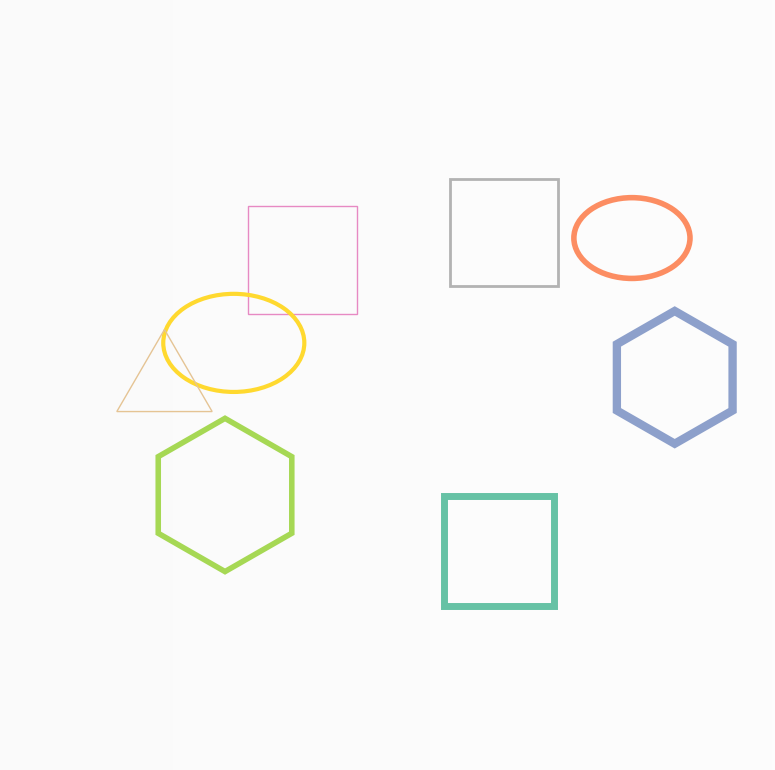[{"shape": "square", "thickness": 2.5, "radius": 0.36, "center": [0.644, 0.285]}, {"shape": "oval", "thickness": 2, "radius": 0.37, "center": [0.815, 0.691]}, {"shape": "hexagon", "thickness": 3, "radius": 0.43, "center": [0.871, 0.51]}, {"shape": "square", "thickness": 0.5, "radius": 0.35, "center": [0.39, 0.662]}, {"shape": "hexagon", "thickness": 2, "radius": 0.5, "center": [0.29, 0.357]}, {"shape": "oval", "thickness": 1.5, "radius": 0.46, "center": [0.302, 0.555]}, {"shape": "triangle", "thickness": 0.5, "radius": 0.36, "center": [0.212, 0.501]}, {"shape": "square", "thickness": 1, "radius": 0.35, "center": [0.651, 0.698]}]